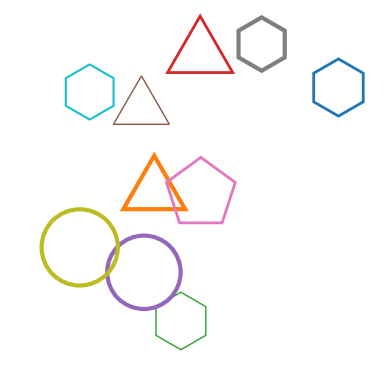[{"shape": "hexagon", "thickness": 2, "radius": 0.37, "center": [0.879, 0.773]}, {"shape": "triangle", "thickness": 3, "radius": 0.46, "center": [0.401, 0.503]}, {"shape": "hexagon", "thickness": 1, "radius": 0.37, "center": [0.47, 0.166]}, {"shape": "triangle", "thickness": 2, "radius": 0.49, "center": [0.52, 0.86]}, {"shape": "circle", "thickness": 3, "radius": 0.48, "center": [0.374, 0.293]}, {"shape": "triangle", "thickness": 1, "radius": 0.42, "center": [0.367, 0.719]}, {"shape": "pentagon", "thickness": 2, "radius": 0.47, "center": [0.522, 0.497]}, {"shape": "hexagon", "thickness": 3, "radius": 0.35, "center": [0.68, 0.886]}, {"shape": "circle", "thickness": 3, "radius": 0.49, "center": [0.207, 0.357]}, {"shape": "hexagon", "thickness": 1.5, "radius": 0.36, "center": [0.233, 0.761]}]